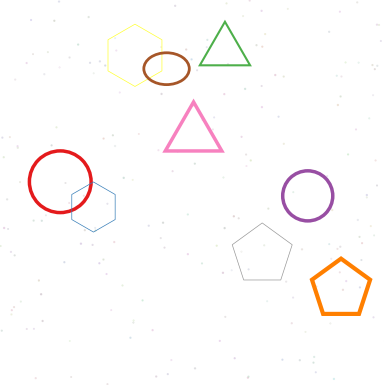[{"shape": "circle", "thickness": 2.5, "radius": 0.4, "center": [0.156, 0.528]}, {"shape": "hexagon", "thickness": 0.5, "radius": 0.33, "center": [0.243, 0.462]}, {"shape": "triangle", "thickness": 1.5, "radius": 0.38, "center": [0.584, 0.868]}, {"shape": "circle", "thickness": 2.5, "radius": 0.33, "center": [0.799, 0.491]}, {"shape": "pentagon", "thickness": 3, "radius": 0.4, "center": [0.886, 0.249]}, {"shape": "hexagon", "thickness": 0.5, "radius": 0.4, "center": [0.351, 0.856]}, {"shape": "oval", "thickness": 2, "radius": 0.3, "center": [0.433, 0.822]}, {"shape": "triangle", "thickness": 2.5, "radius": 0.42, "center": [0.503, 0.65]}, {"shape": "pentagon", "thickness": 0.5, "radius": 0.41, "center": [0.681, 0.339]}]